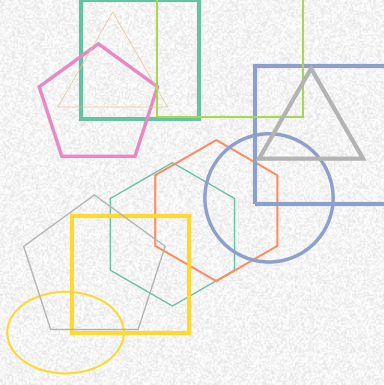[{"shape": "hexagon", "thickness": 1, "radius": 0.93, "center": [0.448, 0.391]}, {"shape": "square", "thickness": 3, "radius": 0.77, "center": [0.364, 0.846]}, {"shape": "hexagon", "thickness": 1.5, "radius": 0.92, "center": [0.562, 0.453]}, {"shape": "square", "thickness": 3, "radius": 0.89, "center": [0.842, 0.649]}, {"shape": "circle", "thickness": 2.5, "radius": 0.83, "center": [0.699, 0.486]}, {"shape": "pentagon", "thickness": 2.5, "radius": 0.81, "center": [0.256, 0.725]}, {"shape": "square", "thickness": 1.5, "radius": 0.95, "center": [0.597, 0.887]}, {"shape": "oval", "thickness": 1.5, "radius": 0.76, "center": [0.17, 0.136]}, {"shape": "square", "thickness": 3, "radius": 0.76, "center": [0.339, 0.287]}, {"shape": "triangle", "thickness": 0.5, "radius": 0.82, "center": [0.293, 0.804]}, {"shape": "pentagon", "thickness": 1, "radius": 0.97, "center": [0.245, 0.3]}, {"shape": "triangle", "thickness": 3, "radius": 0.78, "center": [0.808, 0.666]}]